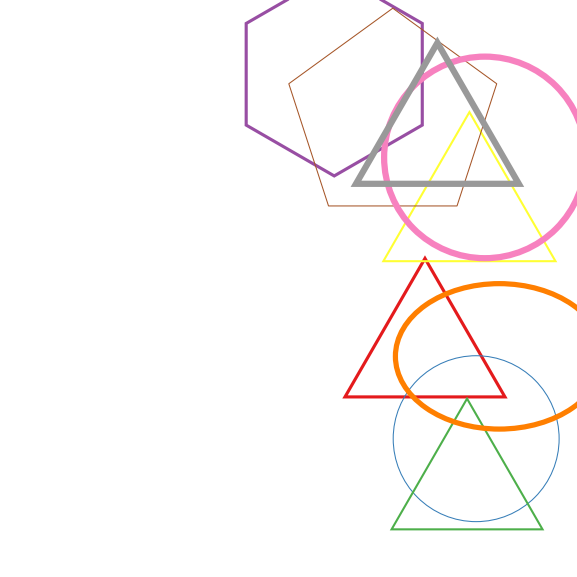[{"shape": "triangle", "thickness": 1.5, "radius": 0.8, "center": [0.736, 0.392]}, {"shape": "circle", "thickness": 0.5, "radius": 0.72, "center": [0.825, 0.24]}, {"shape": "triangle", "thickness": 1, "radius": 0.75, "center": [0.809, 0.158]}, {"shape": "hexagon", "thickness": 1.5, "radius": 0.88, "center": [0.579, 0.871]}, {"shape": "oval", "thickness": 2.5, "radius": 0.9, "center": [0.865, 0.382]}, {"shape": "triangle", "thickness": 1, "radius": 0.86, "center": [0.813, 0.633]}, {"shape": "pentagon", "thickness": 0.5, "radius": 0.95, "center": [0.68, 0.796]}, {"shape": "circle", "thickness": 3, "radius": 0.87, "center": [0.84, 0.727]}, {"shape": "triangle", "thickness": 3, "radius": 0.81, "center": [0.757, 0.762]}]